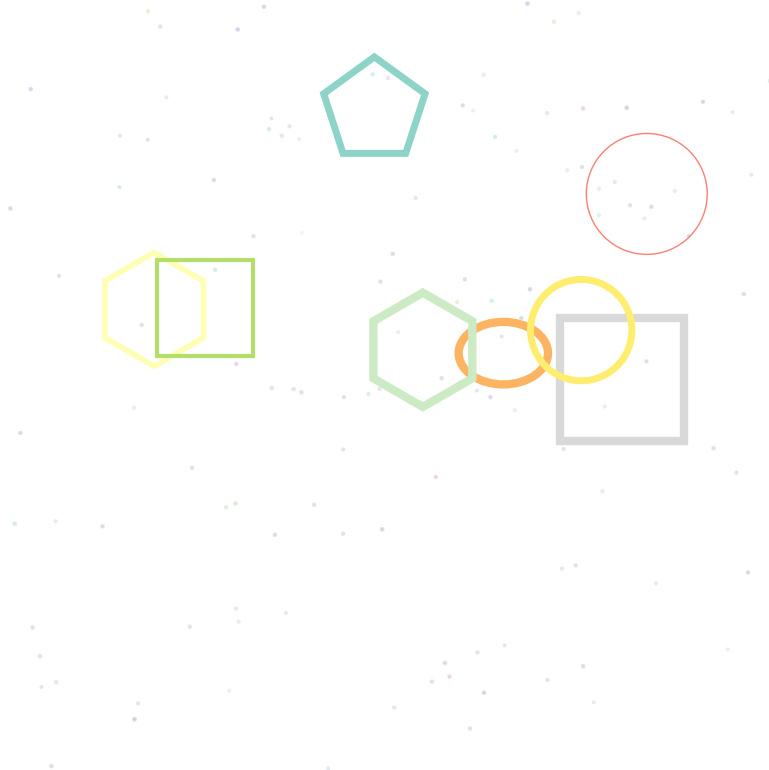[{"shape": "pentagon", "thickness": 2.5, "radius": 0.35, "center": [0.486, 0.857]}, {"shape": "hexagon", "thickness": 2, "radius": 0.37, "center": [0.2, 0.598]}, {"shape": "circle", "thickness": 0.5, "radius": 0.39, "center": [0.84, 0.748]}, {"shape": "oval", "thickness": 3, "radius": 0.29, "center": [0.654, 0.541]}, {"shape": "square", "thickness": 1.5, "radius": 0.31, "center": [0.266, 0.6]}, {"shape": "square", "thickness": 3, "radius": 0.4, "center": [0.808, 0.507]}, {"shape": "hexagon", "thickness": 3, "radius": 0.37, "center": [0.549, 0.546]}, {"shape": "circle", "thickness": 2.5, "radius": 0.33, "center": [0.755, 0.571]}]